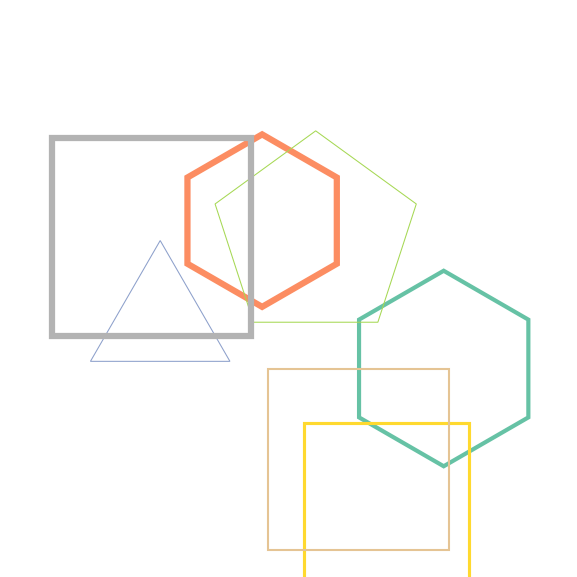[{"shape": "hexagon", "thickness": 2, "radius": 0.85, "center": [0.768, 0.361]}, {"shape": "hexagon", "thickness": 3, "radius": 0.75, "center": [0.454, 0.617]}, {"shape": "triangle", "thickness": 0.5, "radius": 0.7, "center": [0.277, 0.443]}, {"shape": "pentagon", "thickness": 0.5, "radius": 0.92, "center": [0.547, 0.589]}, {"shape": "square", "thickness": 1.5, "radius": 0.71, "center": [0.67, 0.125]}, {"shape": "square", "thickness": 1, "radius": 0.78, "center": [0.621, 0.203]}, {"shape": "square", "thickness": 3, "radius": 0.86, "center": [0.263, 0.588]}]